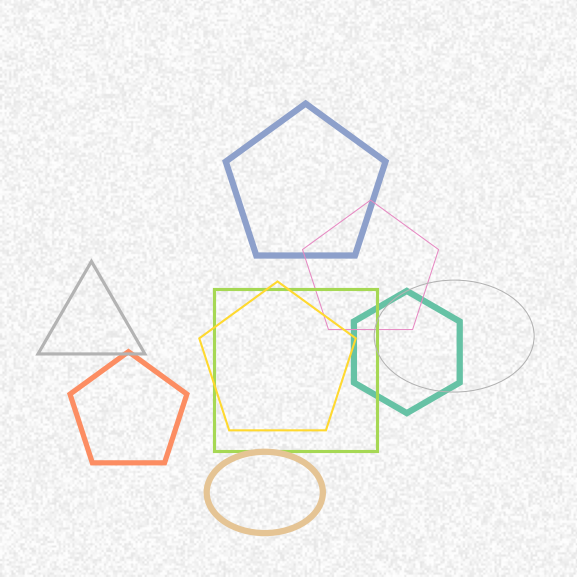[{"shape": "hexagon", "thickness": 3, "radius": 0.53, "center": [0.704, 0.39]}, {"shape": "pentagon", "thickness": 2.5, "radius": 0.53, "center": [0.222, 0.284]}, {"shape": "pentagon", "thickness": 3, "radius": 0.73, "center": [0.529, 0.674]}, {"shape": "pentagon", "thickness": 0.5, "radius": 0.62, "center": [0.642, 0.529]}, {"shape": "square", "thickness": 1.5, "radius": 0.7, "center": [0.512, 0.358]}, {"shape": "pentagon", "thickness": 1, "radius": 0.71, "center": [0.481, 0.369]}, {"shape": "oval", "thickness": 3, "radius": 0.5, "center": [0.458, 0.146]}, {"shape": "oval", "thickness": 0.5, "radius": 0.69, "center": [0.786, 0.417]}, {"shape": "triangle", "thickness": 1.5, "radius": 0.53, "center": [0.158, 0.44]}]